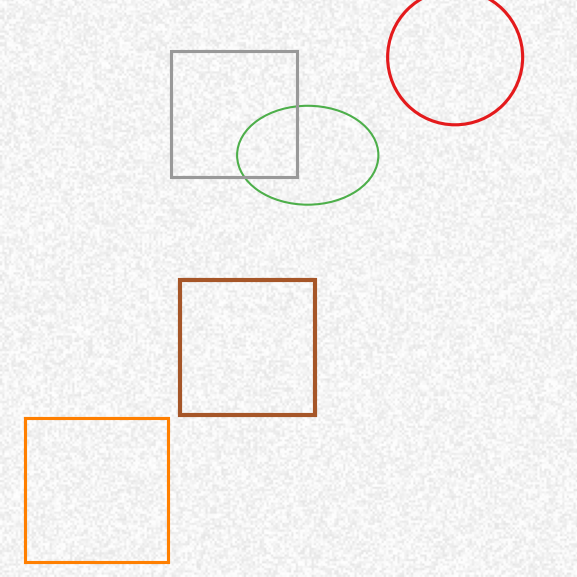[{"shape": "circle", "thickness": 1.5, "radius": 0.58, "center": [0.788, 0.9]}, {"shape": "oval", "thickness": 1, "radius": 0.61, "center": [0.533, 0.73]}, {"shape": "square", "thickness": 1.5, "radius": 0.62, "center": [0.167, 0.151]}, {"shape": "square", "thickness": 2, "radius": 0.58, "center": [0.428, 0.397]}, {"shape": "square", "thickness": 1.5, "radius": 0.54, "center": [0.405, 0.802]}]